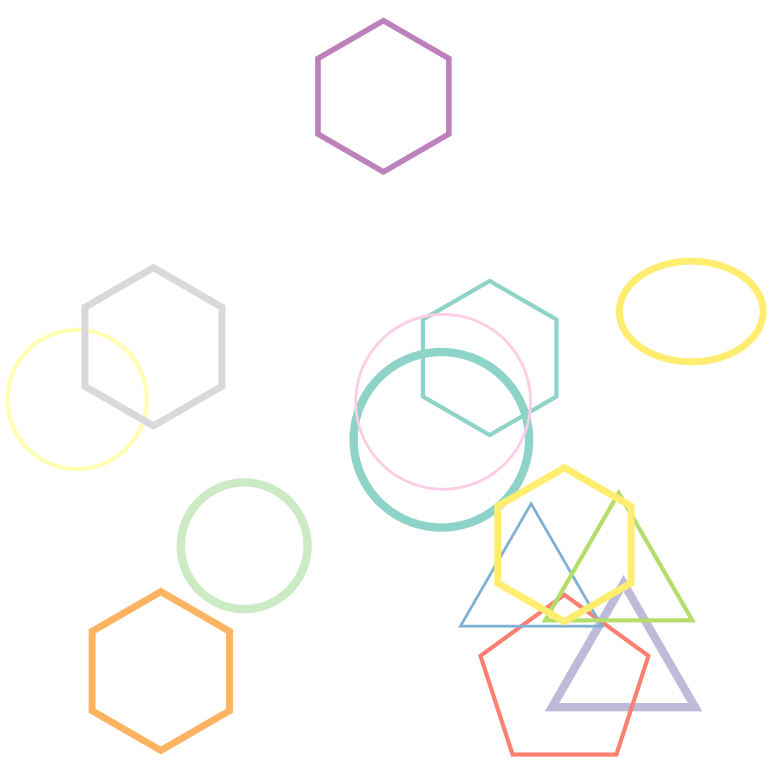[{"shape": "circle", "thickness": 3, "radius": 0.57, "center": [0.573, 0.429]}, {"shape": "hexagon", "thickness": 1.5, "radius": 0.5, "center": [0.636, 0.535]}, {"shape": "circle", "thickness": 1.5, "radius": 0.45, "center": [0.1, 0.481]}, {"shape": "triangle", "thickness": 3, "radius": 0.54, "center": [0.81, 0.135]}, {"shape": "pentagon", "thickness": 1.5, "radius": 0.57, "center": [0.733, 0.113]}, {"shape": "triangle", "thickness": 1, "radius": 0.53, "center": [0.69, 0.24]}, {"shape": "hexagon", "thickness": 2.5, "radius": 0.52, "center": [0.209, 0.129]}, {"shape": "triangle", "thickness": 1.5, "radius": 0.55, "center": [0.804, 0.25]}, {"shape": "circle", "thickness": 1, "radius": 0.57, "center": [0.576, 0.478]}, {"shape": "hexagon", "thickness": 2.5, "radius": 0.51, "center": [0.199, 0.55]}, {"shape": "hexagon", "thickness": 2, "radius": 0.49, "center": [0.498, 0.875]}, {"shape": "circle", "thickness": 3, "radius": 0.41, "center": [0.317, 0.291]}, {"shape": "oval", "thickness": 2.5, "radius": 0.47, "center": [0.898, 0.595]}, {"shape": "hexagon", "thickness": 2.5, "radius": 0.5, "center": [0.733, 0.293]}]